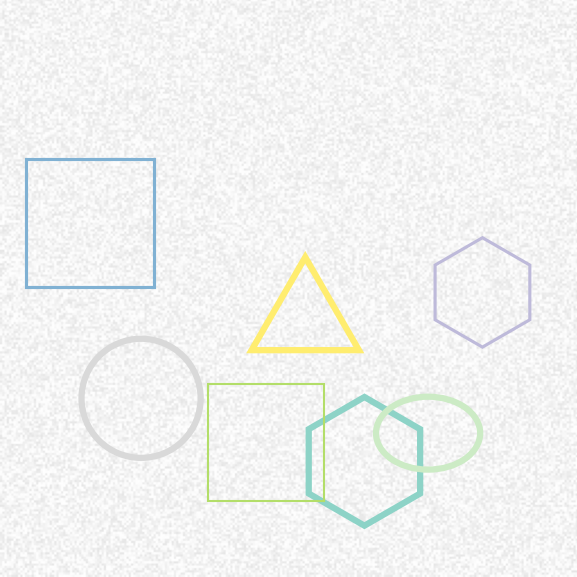[{"shape": "hexagon", "thickness": 3, "radius": 0.56, "center": [0.631, 0.2]}, {"shape": "hexagon", "thickness": 1.5, "radius": 0.47, "center": [0.835, 0.493]}, {"shape": "square", "thickness": 1.5, "radius": 0.55, "center": [0.156, 0.613]}, {"shape": "square", "thickness": 1, "radius": 0.5, "center": [0.46, 0.233]}, {"shape": "circle", "thickness": 3, "radius": 0.52, "center": [0.244, 0.309]}, {"shape": "oval", "thickness": 3, "radius": 0.45, "center": [0.741, 0.249]}, {"shape": "triangle", "thickness": 3, "radius": 0.54, "center": [0.529, 0.446]}]